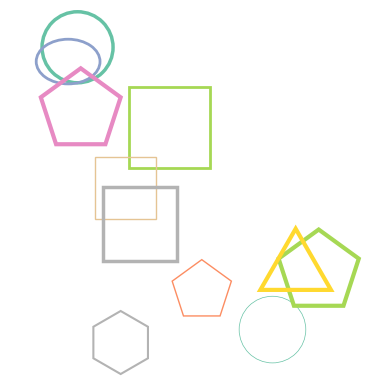[{"shape": "circle", "thickness": 2.5, "radius": 0.46, "center": [0.201, 0.877]}, {"shape": "circle", "thickness": 0.5, "radius": 0.43, "center": [0.708, 0.144]}, {"shape": "pentagon", "thickness": 1, "radius": 0.4, "center": [0.524, 0.245]}, {"shape": "oval", "thickness": 2, "radius": 0.41, "center": [0.177, 0.84]}, {"shape": "pentagon", "thickness": 3, "radius": 0.55, "center": [0.21, 0.714]}, {"shape": "square", "thickness": 2, "radius": 0.52, "center": [0.44, 0.669]}, {"shape": "pentagon", "thickness": 3, "radius": 0.55, "center": [0.828, 0.294]}, {"shape": "triangle", "thickness": 3, "radius": 0.53, "center": [0.768, 0.3]}, {"shape": "square", "thickness": 1, "radius": 0.4, "center": [0.326, 0.512]}, {"shape": "hexagon", "thickness": 1.5, "radius": 0.41, "center": [0.313, 0.11]}, {"shape": "square", "thickness": 2.5, "radius": 0.48, "center": [0.363, 0.417]}]